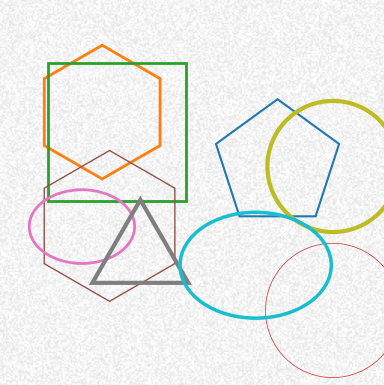[{"shape": "pentagon", "thickness": 1.5, "radius": 0.84, "center": [0.721, 0.574]}, {"shape": "hexagon", "thickness": 2, "radius": 0.87, "center": [0.265, 0.709]}, {"shape": "square", "thickness": 2, "radius": 0.89, "center": [0.303, 0.658]}, {"shape": "circle", "thickness": 0.5, "radius": 0.87, "center": [0.864, 0.194]}, {"shape": "hexagon", "thickness": 1, "radius": 0.98, "center": [0.285, 0.413]}, {"shape": "oval", "thickness": 2, "radius": 0.68, "center": [0.213, 0.411]}, {"shape": "triangle", "thickness": 3, "radius": 0.72, "center": [0.365, 0.337]}, {"shape": "circle", "thickness": 3, "radius": 0.85, "center": [0.865, 0.568]}, {"shape": "oval", "thickness": 2.5, "radius": 0.98, "center": [0.664, 0.311]}]